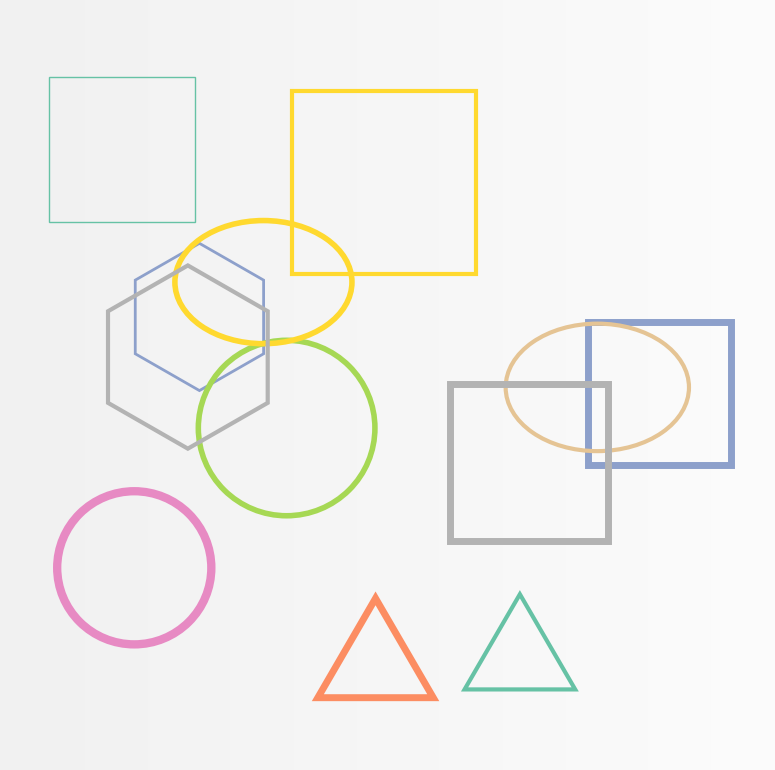[{"shape": "triangle", "thickness": 1.5, "radius": 0.41, "center": [0.671, 0.146]}, {"shape": "square", "thickness": 0.5, "radius": 0.47, "center": [0.158, 0.806]}, {"shape": "triangle", "thickness": 2.5, "radius": 0.43, "center": [0.485, 0.137]}, {"shape": "hexagon", "thickness": 1, "radius": 0.48, "center": [0.257, 0.588]}, {"shape": "square", "thickness": 2.5, "radius": 0.46, "center": [0.851, 0.489]}, {"shape": "circle", "thickness": 3, "radius": 0.5, "center": [0.173, 0.263]}, {"shape": "circle", "thickness": 2, "radius": 0.57, "center": [0.37, 0.444]}, {"shape": "square", "thickness": 1.5, "radius": 0.59, "center": [0.495, 0.763]}, {"shape": "oval", "thickness": 2, "radius": 0.57, "center": [0.34, 0.634]}, {"shape": "oval", "thickness": 1.5, "radius": 0.59, "center": [0.771, 0.497]}, {"shape": "square", "thickness": 2.5, "radius": 0.51, "center": [0.682, 0.399]}, {"shape": "hexagon", "thickness": 1.5, "radius": 0.59, "center": [0.242, 0.536]}]